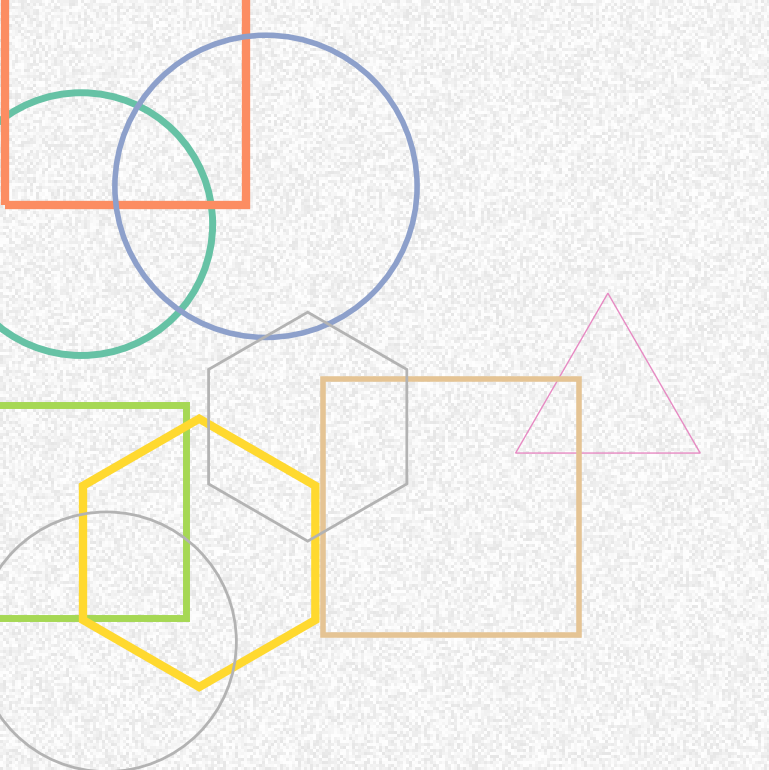[{"shape": "circle", "thickness": 2.5, "radius": 0.85, "center": [0.106, 0.709]}, {"shape": "square", "thickness": 3, "radius": 0.78, "center": [0.163, 0.889]}, {"shape": "circle", "thickness": 2, "radius": 0.98, "center": [0.345, 0.758]}, {"shape": "triangle", "thickness": 0.5, "radius": 0.69, "center": [0.789, 0.481]}, {"shape": "square", "thickness": 2.5, "radius": 0.69, "center": [0.103, 0.335]}, {"shape": "hexagon", "thickness": 3, "radius": 0.87, "center": [0.259, 0.282]}, {"shape": "square", "thickness": 2, "radius": 0.83, "center": [0.586, 0.341]}, {"shape": "circle", "thickness": 1, "radius": 0.84, "center": [0.138, 0.166]}, {"shape": "hexagon", "thickness": 1, "radius": 0.74, "center": [0.4, 0.446]}]